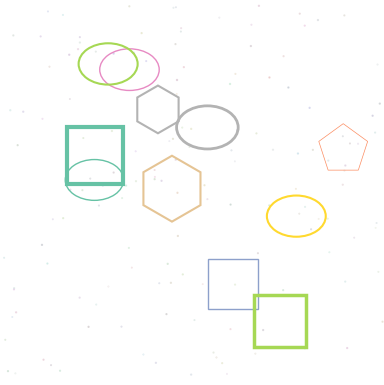[{"shape": "oval", "thickness": 1, "radius": 0.38, "center": [0.245, 0.533]}, {"shape": "square", "thickness": 3, "radius": 0.37, "center": [0.246, 0.596]}, {"shape": "pentagon", "thickness": 0.5, "radius": 0.33, "center": [0.891, 0.612]}, {"shape": "square", "thickness": 1, "radius": 0.33, "center": [0.604, 0.263]}, {"shape": "oval", "thickness": 1, "radius": 0.39, "center": [0.336, 0.819]}, {"shape": "square", "thickness": 2.5, "radius": 0.34, "center": [0.727, 0.166]}, {"shape": "oval", "thickness": 1.5, "radius": 0.38, "center": [0.281, 0.834]}, {"shape": "oval", "thickness": 1.5, "radius": 0.38, "center": [0.77, 0.439]}, {"shape": "hexagon", "thickness": 1.5, "radius": 0.43, "center": [0.447, 0.51]}, {"shape": "hexagon", "thickness": 1.5, "radius": 0.31, "center": [0.41, 0.716]}, {"shape": "oval", "thickness": 2, "radius": 0.4, "center": [0.539, 0.669]}]